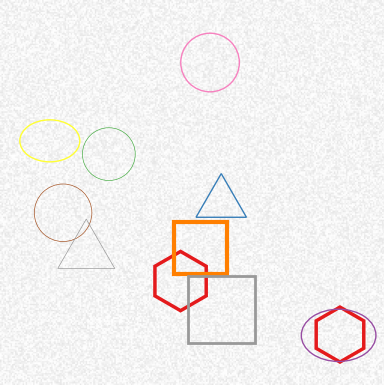[{"shape": "hexagon", "thickness": 2.5, "radius": 0.38, "center": [0.469, 0.27]}, {"shape": "hexagon", "thickness": 2.5, "radius": 0.36, "center": [0.883, 0.131]}, {"shape": "triangle", "thickness": 1, "radius": 0.38, "center": [0.575, 0.473]}, {"shape": "circle", "thickness": 0.5, "radius": 0.34, "center": [0.283, 0.6]}, {"shape": "oval", "thickness": 1, "radius": 0.48, "center": [0.88, 0.129]}, {"shape": "square", "thickness": 3, "radius": 0.34, "center": [0.52, 0.356]}, {"shape": "oval", "thickness": 1, "radius": 0.39, "center": [0.129, 0.634]}, {"shape": "circle", "thickness": 0.5, "radius": 0.37, "center": [0.164, 0.447]}, {"shape": "circle", "thickness": 1, "radius": 0.38, "center": [0.546, 0.838]}, {"shape": "triangle", "thickness": 0.5, "radius": 0.43, "center": [0.224, 0.345]}, {"shape": "square", "thickness": 2, "radius": 0.44, "center": [0.575, 0.197]}]